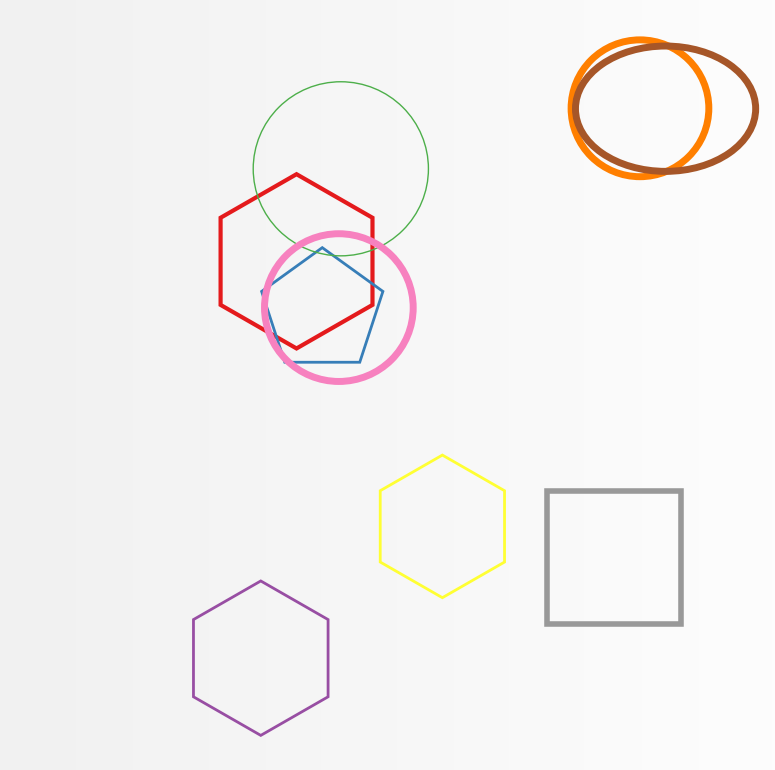[{"shape": "hexagon", "thickness": 1.5, "radius": 0.57, "center": [0.383, 0.661]}, {"shape": "pentagon", "thickness": 1, "radius": 0.41, "center": [0.416, 0.596]}, {"shape": "circle", "thickness": 0.5, "radius": 0.57, "center": [0.44, 0.781]}, {"shape": "hexagon", "thickness": 1, "radius": 0.5, "center": [0.336, 0.145]}, {"shape": "circle", "thickness": 2.5, "radius": 0.44, "center": [0.826, 0.859]}, {"shape": "hexagon", "thickness": 1, "radius": 0.46, "center": [0.571, 0.316]}, {"shape": "oval", "thickness": 2.5, "radius": 0.58, "center": [0.859, 0.859]}, {"shape": "circle", "thickness": 2.5, "radius": 0.48, "center": [0.437, 0.601]}, {"shape": "square", "thickness": 2, "radius": 0.43, "center": [0.793, 0.276]}]